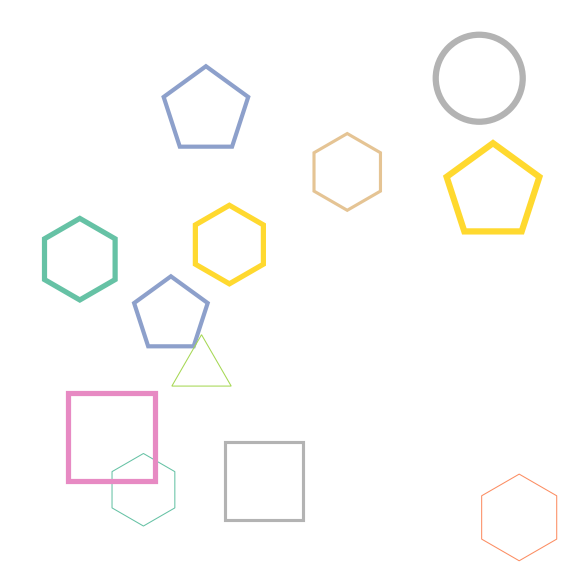[{"shape": "hexagon", "thickness": 2.5, "radius": 0.35, "center": [0.138, 0.55]}, {"shape": "hexagon", "thickness": 0.5, "radius": 0.31, "center": [0.248, 0.151]}, {"shape": "hexagon", "thickness": 0.5, "radius": 0.38, "center": [0.899, 0.103]}, {"shape": "pentagon", "thickness": 2, "radius": 0.33, "center": [0.296, 0.454]}, {"shape": "pentagon", "thickness": 2, "radius": 0.38, "center": [0.357, 0.807]}, {"shape": "square", "thickness": 2.5, "radius": 0.38, "center": [0.193, 0.242]}, {"shape": "triangle", "thickness": 0.5, "radius": 0.3, "center": [0.349, 0.36]}, {"shape": "pentagon", "thickness": 3, "radius": 0.42, "center": [0.854, 0.667]}, {"shape": "hexagon", "thickness": 2.5, "radius": 0.34, "center": [0.397, 0.576]}, {"shape": "hexagon", "thickness": 1.5, "radius": 0.33, "center": [0.601, 0.701]}, {"shape": "square", "thickness": 1.5, "radius": 0.34, "center": [0.456, 0.166]}, {"shape": "circle", "thickness": 3, "radius": 0.38, "center": [0.83, 0.864]}]